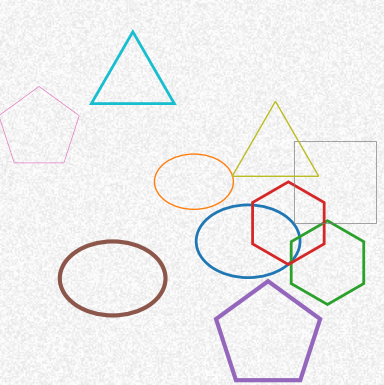[{"shape": "oval", "thickness": 2, "radius": 0.67, "center": [0.644, 0.373]}, {"shape": "oval", "thickness": 1, "radius": 0.51, "center": [0.504, 0.528]}, {"shape": "hexagon", "thickness": 2, "radius": 0.54, "center": [0.851, 0.318]}, {"shape": "hexagon", "thickness": 2, "radius": 0.54, "center": [0.749, 0.42]}, {"shape": "pentagon", "thickness": 3, "radius": 0.71, "center": [0.696, 0.127]}, {"shape": "oval", "thickness": 3, "radius": 0.69, "center": [0.293, 0.277]}, {"shape": "pentagon", "thickness": 0.5, "radius": 0.55, "center": [0.101, 0.666]}, {"shape": "square", "thickness": 0.5, "radius": 0.53, "center": [0.869, 0.528]}, {"shape": "triangle", "thickness": 1, "radius": 0.65, "center": [0.715, 0.607]}, {"shape": "triangle", "thickness": 2, "radius": 0.62, "center": [0.345, 0.793]}]